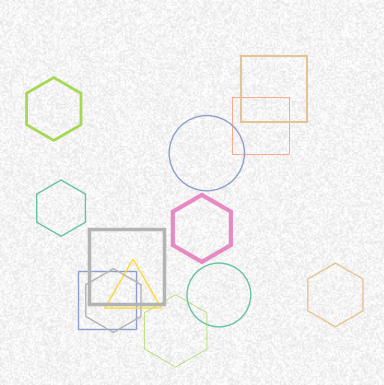[{"shape": "hexagon", "thickness": 1, "radius": 0.37, "center": [0.159, 0.459]}, {"shape": "circle", "thickness": 1, "radius": 0.41, "center": [0.569, 0.234]}, {"shape": "square", "thickness": 0.5, "radius": 0.37, "center": [0.676, 0.675]}, {"shape": "square", "thickness": 1, "radius": 0.38, "center": [0.279, 0.22]}, {"shape": "circle", "thickness": 1, "radius": 0.49, "center": [0.537, 0.602]}, {"shape": "hexagon", "thickness": 3, "radius": 0.44, "center": [0.524, 0.407]}, {"shape": "hexagon", "thickness": 0.5, "radius": 0.47, "center": [0.456, 0.141]}, {"shape": "hexagon", "thickness": 2, "radius": 0.41, "center": [0.14, 0.717]}, {"shape": "triangle", "thickness": 1, "radius": 0.42, "center": [0.346, 0.242]}, {"shape": "square", "thickness": 1.5, "radius": 0.43, "center": [0.712, 0.769]}, {"shape": "hexagon", "thickness": 1, "radius": 0.41, "center": [0.871, 0.234]}, {"shape": "hexagon", "thickness": 1, "radius": 0.41, "center": [0.295, 0.219]}, {"shape": "square", "thickness": 2.5, "radius": 0.49, "center": [0.329, 0.308]}]